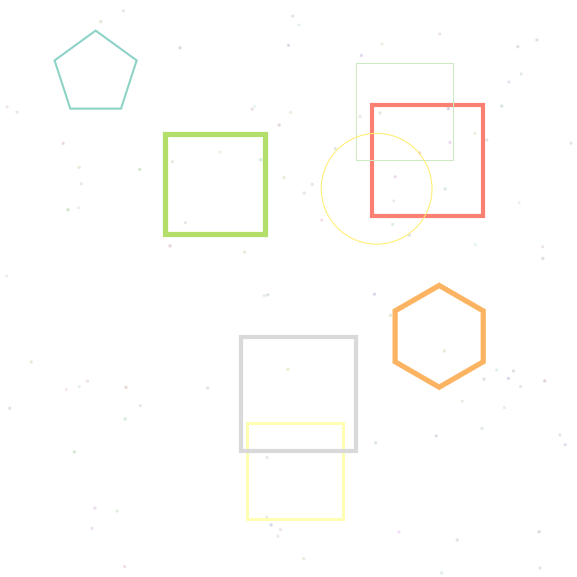[{"shape": "pentagon", "thickness": 1, "radius": 0.37, "center": [0.166, 0.871]}, {"shape": "square", "thickness": 1.5, "radius": 0.42, "center": [0.511, 0.183]}, {"shape": "square", "thickness": 2, "radius": 0.48, "center": [0.741, 0.721]}, {"shape": "hexagon", "thickness": 2.5, "radius": 0.44, "center": [0.76, 0.417]}, {"shape": "square", "thickness": 2.5, "radius": 0.43, "center": [0.372, 0.681]}, {"shape": "square", "thickness": 2, "radius": 0.49, "center": [0.517, 0.317]}, {"shape": "square", "thickness": 0.5, "radius": 0.42, "center": [0.701, 0.805]}, {"shape": "circle", "thickness": 0.5, "radius": 0.48, "center": [0.652, 0.672]}]